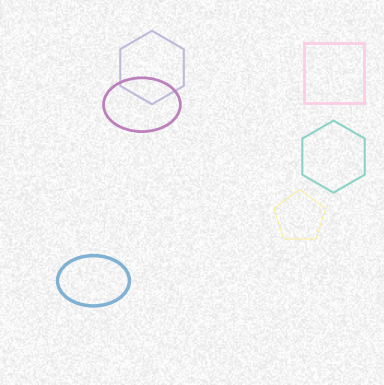[{"shape": "hexagon", "thickness": 1.5, "radius": 0.47, "center": [0.866, 0.593]}, {"shape": "hexagon", "thickness": 1.5, "radius": 0.48, "center": [0.395, 0.825]}, {"shape": "oval", "thickness": 2.5, "radius": 0.47, "center": [0.243, 0.271]}, {"shape": "square", "thickness": 2, "radius": 0.39, "center": [0.868, 0.81]}, {"shape": "oval", "thickness": 2, "radius": 0.5, "center": [0.369, 0.728]}, {"shape": "pentagon", "thickness": 0.5, "radius": 0.35, "center": [0.779, 0.437]}]